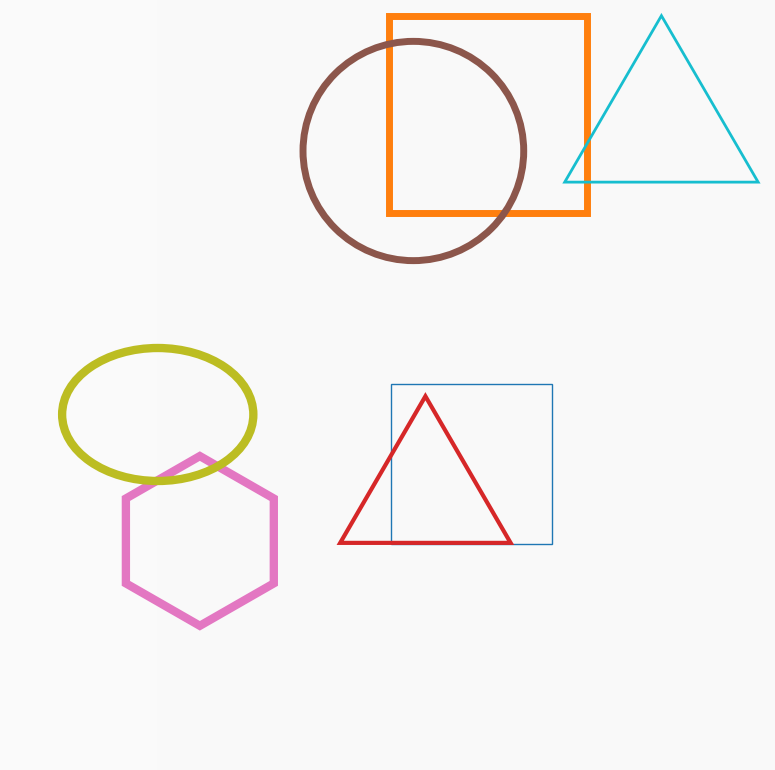[{"shape": "square", "thickness": 0.5, "radius": 0.52, "center": [0.608, 0.397]}, {"shape": "square", "thickness": 2.5, "radius": 0.64, "center": [0.629, 0.851]}, {"shape": "triangle", "thickness": 1.5, "radius": 0.63, "center": [0.549, 0.358]}, {"shape": "circle", "thickness": 2.5, "radius": 0.71, "center": [0.533, 0.804]}, {"shape": "hexagon", "thickness": 3, "radius": 0.55, "center": [0.258, 0.297]}, {"shape": "oval", "thickness": 3, "radius": 0.62, "center": [0.204, 0.462]}, {"shape": "triangle", "thickness": 1, "radius": 0.72, "center": [0.853, 0.836]}]